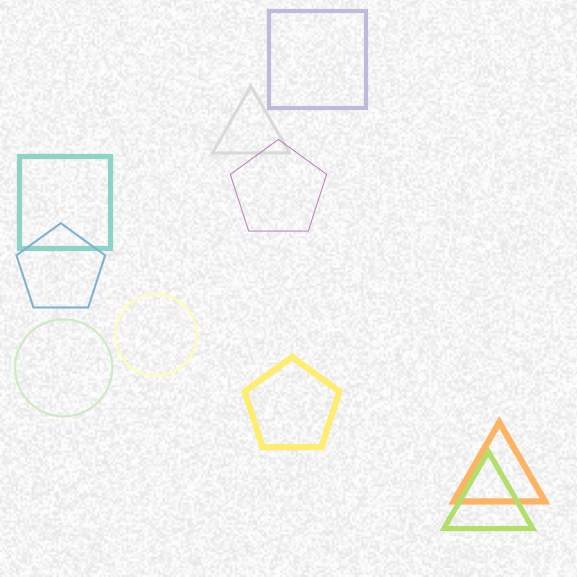[{"shape": "square", "thickness": 2.5, "radius": 0.39, "center": [0.112, 0.649]}, {"shape": "circle", "thickness": 1, "radius": 0.35, "center": [0.27, 0.419]}, {"shape": "square", "thickness": 2, "radius": 0.42, "center": [0.55, 0.896]}, {"shape": "pentagon", "thickness": 1, "radius": 0.4, "center": [0.105, 0.532]}, {"shape": "triangle", "thickness": 3, "radius": 0.46, "center": [0.865, 0.177]}, {"shape": "triangle", "thickness": 2.5, "radius": 0.44, "center": [0.846, 0.128]}, {"shape": "triangle", "thickness": 1.5, "radius": 0.39, "center": [0.435, 0.773]}, {"shape": "pentagon", "thickness": 0.5, "radius": 0.44, "center": [0.482, 0.67]}, {"shape": "circle", "thickness": 1, "radius": 0.42, "center": [0.11, 0.362]}, {"shape": "pentagon", "thickness": 3, "radius": 0.43, "center": [0.506, 0.295]}]